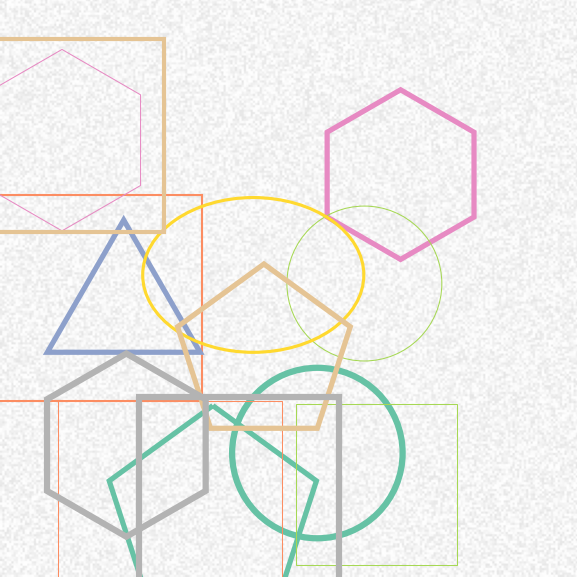[{"shape": "circle", "thickness": 3, "radius": 0.74, "center": [0.55, 0.215]}, {"shape": "pentagon", "thickness": 2.5, "radius": 0.94, "center": [0.369, 0.108]}, {"shape": "square", "thickness": 1, "radius": 0.89, "center": [0.173, 0.483]}, {"shape": "square", "thickness": 0.5, "radius": 0.97, "center": [0.294, 0.111]}, {"shape": "triangle", "thickness": 2.5, "radius": 0.76, "center": [0.214, 0.466]}, {"shape": "hexagon", "thickness": 2.5, "radius": 0.73, "center": [0.694, 0.697]}, {"shape": "hexagon", "thickness": 0.5, "radius": 0.79, "center": [0.107, 0.756]}, {"shape": "square", "thickness": 0.5, "radius": 0.7, "center": [0.652, 0.16]}, {"shape": "circle", "thickness": 0.5, "radius": 0.67, "center": [0.631, 0.508]}, {"shape": "oval", "thickness": 1.5, "radius": 0.96, "center": [0.439, 0.523]}, {"shape": "pentagon", "thickness": 2.5, "radius": 0.79, "center": [0.457, 0.385]}, {"shape": "square", "thickness": 2, "radius": 0.84, "center": [0.116, 0.764]}, {"shape": "hexagon", "thickness": 3, "radius": 0.79, "center": [0.219, 0.228]}, {"shape": "square", "thickness": 3, "radius": 0.87, "center": [0.414, 0.139]}]